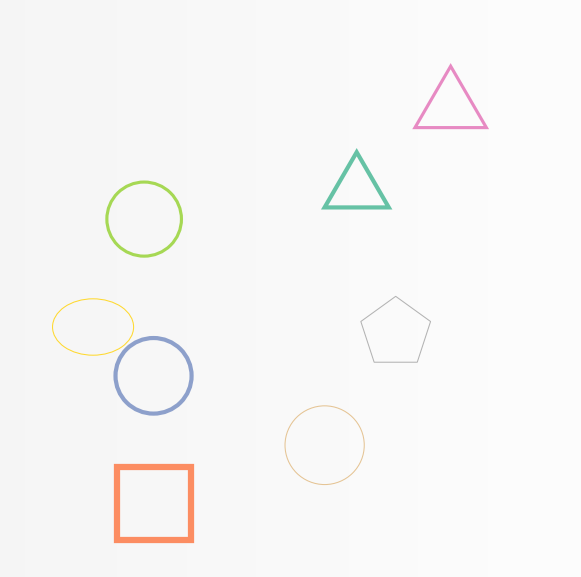[{"shape": "triangle", "thickness": 2, "radius": 0.32, "center": [0.614, 0.672]}, {"shape": "square", "thickness": 3, "radius": 0.32, "center": [0.265, 0.127]}, {"shape": "circle", "thickness": 2, "radius": 0.33, "center": [0.264, 0.348]}, {"shape": "triangle", "thickness": 1.5, "radius": 0.35, "center": [0.775, 0.814]}, {"shape": "circle", "thickness": 1.5, "radius": 0.32, "center": [0.248, 0.62]}, {"shape": "oval", "thickness": 0.5, "radius": 0.35, "center": [0.16, 0.433]}, {"shape": "circle", "thickness": 0.5, "radius": 0.34, "center": [0.559, 0.228]}, {"shape": "pentagon", "thickness": 0.5, "radius": 0.32, "center": [0.681, 0.423]}]